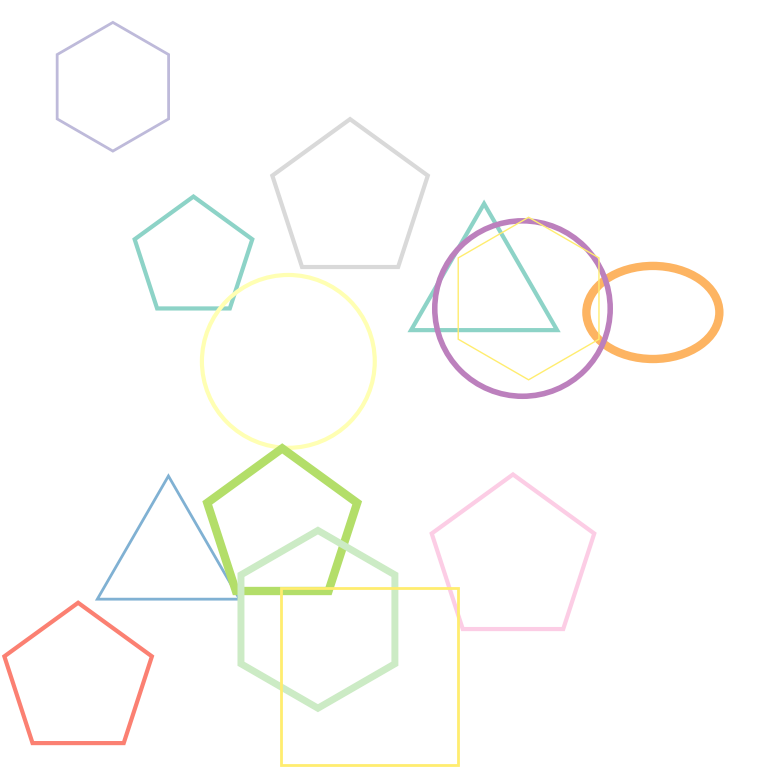[{"shape": "pentagon", "thickness": 1.5, "radius": 0.4, "center": [0.251, 0.664]}, {"shape": "triangle", "thickness": 1.5, "radius": 0.55, "center": [0.629, 0.626]}, {"shape": "circle", "thickness": 1.5, "radius": 0.56, "center": [0.374, 0.531]}, {"shape": "hexagon", "thickness": 1, "radius": 0.42, "center": [0.147, 0.887]}, {"shape": "pentagon", "thickness": 1.5, "radius": 0.5, "center": [0.101, 0.116]}, {"shape": "triangle", "thickness": 1, "radius": 0.53, "center": [0.219, 0.275]}, {"shape": "oval", "thickness": 3, "radius": 0.43, "center": [0.848, 0.594]}, {"shape": "pentagon", "thickness": 3, "radius": 0.51, "center": [0.367, 0.315]}, {"shape": "pentagon", "thickness": 1.5, "radius": 0.55, "center": [0.666, 0.273]}, {"shape": "pentagon", "thickness": 1.5, "radius": 0.53, "center": [0.455, 0.739]}, {"shape": "circle", "thickness": 2, "radius": 0.57, "center": [0.679, 0.599]}, {"shape": "hexagon", "thickness": 2.5, "radius": 0.58, "center": [0.413, 0.196]}, {"shape": "square", "thickness": 1, "radius": 0.57, "center": [0.479, 0.121]}, {"shape": "hexagon", "thickness": 0.5, "radius": 0.53, "center": [0.686, 0.612]}]